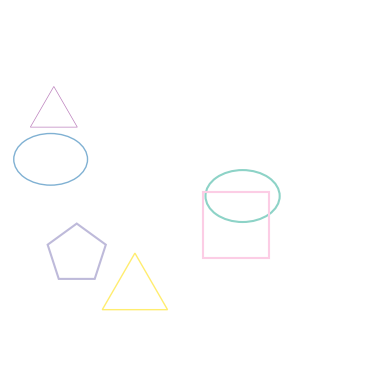[{"shape": "oval", "thickness": 1.5, "radius": 0.48, "center": [0.63, 0.491]}, {"shape": "pentagon", "thickness": 1.5, "radius": 0.4, "center": [0.199, 0.34]}, {"shape": "oval", "thickness": 1, "radius": 0.48, "center": [0.132, 0.586]}, {"shape": "square", "thickness": 1.5, "radius": 0.43, "center": [0.614, 0.415]}, {"shape": "triangle", "thickness": 0.5, "radius": 0.35, "center": [0.14, 0.705]}, {"shape": "triangle", "thickness": 1, "radius": 0.49, "center": [0.35, 0.245]}]